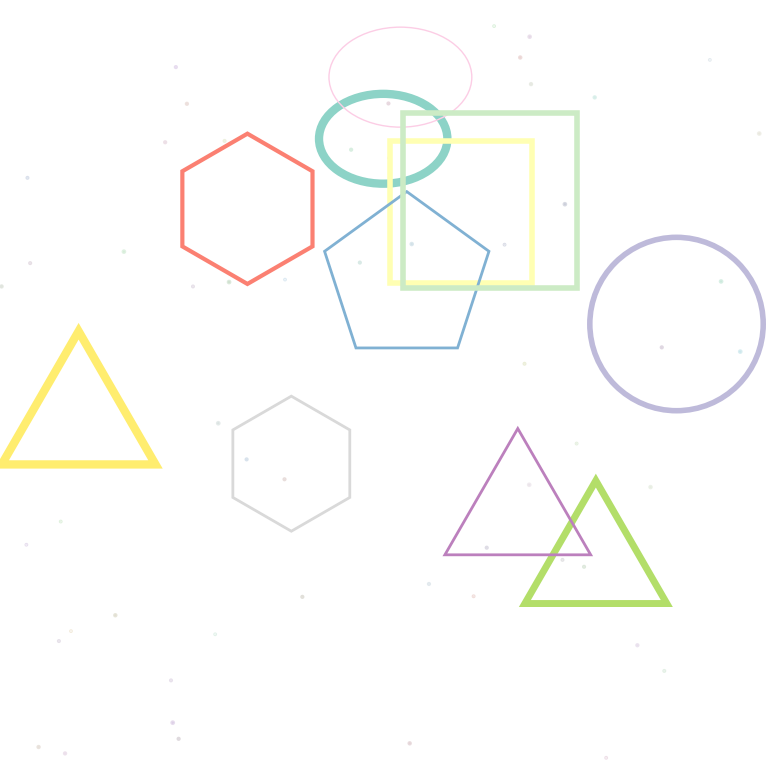[{"shape": "oval", "thickness": 3, "radius": 0.42, "center": [0.498, 0.82]}, {"shape": "square", "thickness": 2, "radius": 0.46, "center": [0.599, 0.725]}, {"shape": "circle", "thickness": 2, "radius": 0.56, "center": [0.879, 0.579]}, {"shape": "hexagon", "thickness": 1.5, "radius": 0.49, "center": [0.321, 0.729]}, {"shape": "pentagon", "thickness": 1, "radius": 0.56, "center": [0.528, 0.639]}, {"shape": "triangle", "thickness": 2.5, "radius": 0.53, "center": [0.774, 0.269]}, {"shape": "oval", "thickness": 0.5, "radius": 0.46, "center": [0.52, 0.9]}, {"shape": "hexagon", "thickness": 1, "radius": 0.44, "center": [0.378, 0.398]}, {"shape": "triangle", "thickness": 1, "radius": 0.55, "center": [0.672, 0.334]}, {"shape": "square", "thickness": 2, "radius": 0.57, "center": [0.636, 0.739]}, {"shape": "triangle", "thickness": 3, "radius": 0.58, "center": [0.102, 0.454]}]